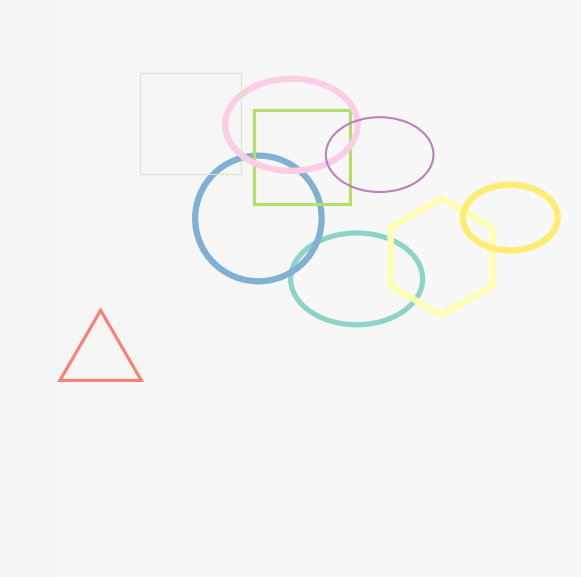[{"shape": "oval", "thickness": 2.5, "radius": 0.57, "center": [0.614, 0.516]}, {"shape": "hexagon", "thickness": 3, "radius": 0.51, "center": [0.76, 0.554]}, {"shape": "triangle", "thickness": 1.5, "radius": 0.4, "center": [0.173, 0.381]}, {"shape": "circle", "thickness": 3, "radius": 0.54, "center": [0.445, 0.621]}, {"shape": "square", "thickness": 1.5, "radius": 0.41, "center": [0.519, 0.727]}, {"shape": "oval", "thickness": 3, "radius": 0.57, "center": [0.501, 0.783]}, {"shape": "oval", "thickness": 1, "radius": 0.46, "center": [0.653, 0.731]}, {"shape": "square", "thickness": 0.5, "radius": 0.44, "center": [0.328, 0.786]}, {"shape": "oval", "thickness": 3, "radius": 0.41, "center": [0.878, 0.622]}]